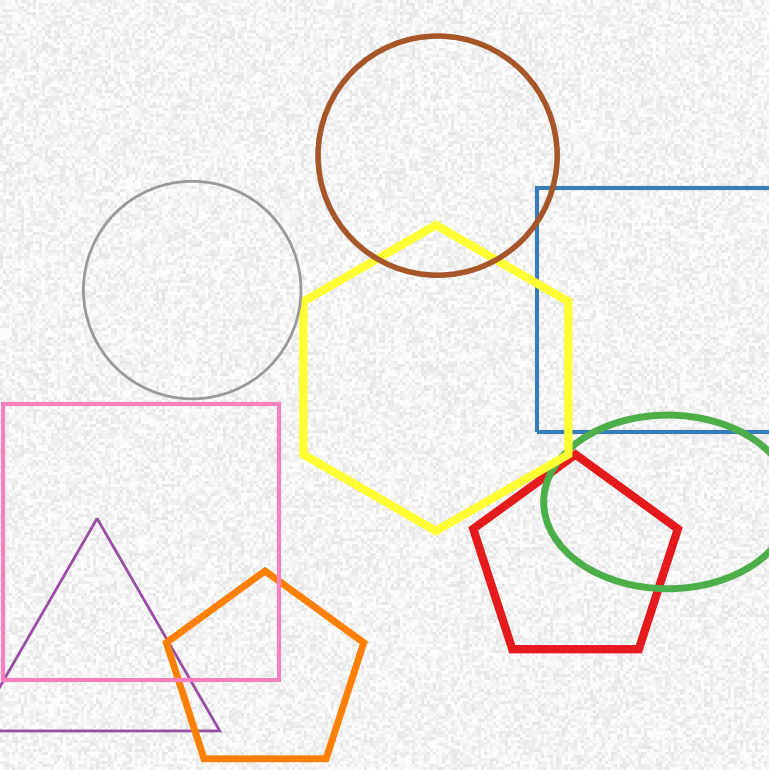[{"shape": "pentagon", "thickness": 3, "radius": 0.7, "center": [0.747, 0.27]}, {"shape": "square", "thickness": 1.5, "radius": 0.79, "center": [0.856, 0.597]}, {"shape": "oval", "thickness": 2.5, "radius": 0.81, "center": [0.867, 0.348]}, {"shape": "triangle", "thickness": 1, "radius": 0.92, "center": [0.126, 0.143]}, {"shape": "pentagon", "thickness": 2.5, "radius": 0.67, "center": [0.344, 0.124]}, {"shape": "hexagon", "thickness": 3, "radius": 0.99, "center": [0.566, 0.509]}, {"shape": "circle", "thickness": 2, "radius": 0.78, "center": [0.568, 0.798]}, {"shape": "square", "thickness": 1.5, "radius": 0.9, "center": [0.183, 0.296]}, {"shape": "circle", "thickness": 1, "radius": 0.71, "center": [0.25, 0.623]}]